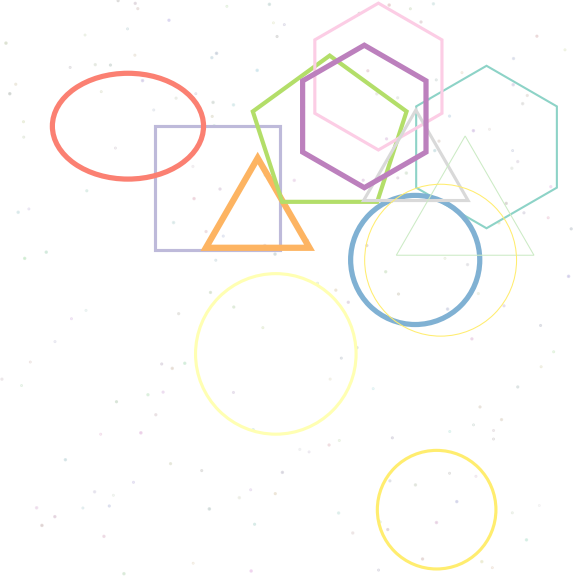[{"shape": "hexagon", "thickness": 1, "radius": 0.7, "center": [0.842, 0.745]}, {"shape": "circle", "thickness": 1.5, "radius": 0.69, "center": [0.478, 0.386]}, {"shape": "square", "thickness": 1.5, "radius": 0.54, "center": [0.377, 0.674]}, {"shape": "oval", "thickness": 2.5, "radius": 0.65, "center": [0.222, 0.781]}, {"shape": "circle", "thickness": 2.5, "radius": 0.56, "center": [0.719, 0.549]}, {"shape": "triangle", "thickness": 3, "radius": 0.52, "center": [0.446, 0.622]}, {"shape": "pentagon", "thickness": 2, "radius": 0.7, "center": [0.571, 0.763]}, {"shape": "hexagon", "thickness": 1.5, "radius": 0.64, "center": [0.655, 0.867]}, {"shape": "triangle", "thickness": 1.5, "radius": 0.52, "center": [0.72, 0.704]}, {"shape": "hexagon", "thickness": 2.5, "radius": 0.62, "center": [0.631, 0.797]}, {"shape": "triangle", "thickness": 0.5, "radius": 0.69, "center": [0.805, 0.626]}, {"shape": "circle", "thickness": 1.5, "radius": 0.51, "center": [0.756, 0.117]}, {"shape": "circle", "thickness": 0.5, "radius": 0.66, "center": [0.763, 0.549]}]